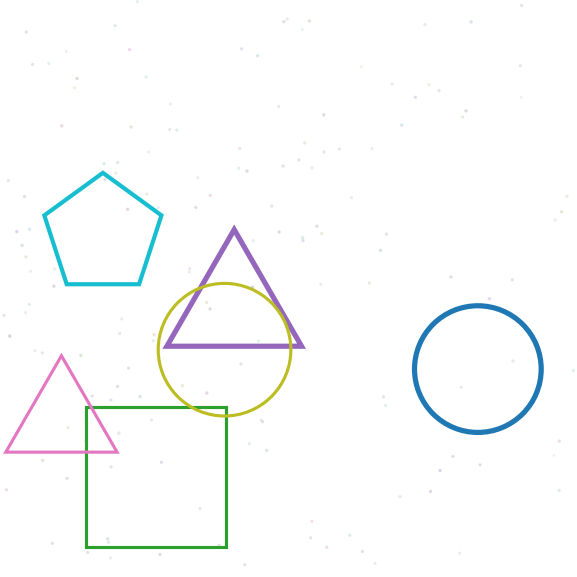[{"shape": "circle", "thickness": 2.5, "radius": 0.55, "center": [0.827, 0.36]}, {"shape": "square", "thickness": 1.5, "radius": 0.6, "center": [0.27, 0.173]}, {"shape": "triangle", "thickness": 2.5, "radius": 0.67, "center": [0.406, 0.467]}, {"shape": "triangle", "thickness": 1.5, "radius": 0.56, "center": [0.106, 0.272]}, {"shape": "circle", "thickness": 1.5, "radius": 0.57, "center": [0.389, 0.394]}, {"shape": "pentagon", "thickness": 2, "radius": 0.53, "center": [0.178, 0.593]}]